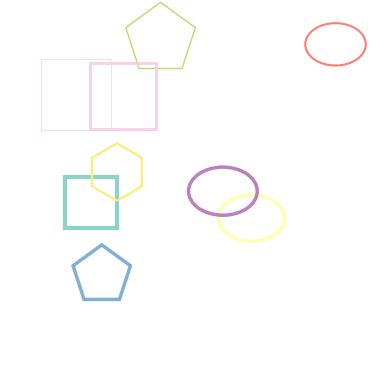[{"shape": "square", "thickness": 3, "radius": 0.33, "center": [0.236, 0.474]}, {"shape": "oval", "thickness": 2.5, "radius": 0.43, "center": [0.653, 0.433]}, {"shape": "oval", "thickness": 1.5, "radius": 0.39, "center": [0.872, 0.885]}, {"shape": "pentagon", "thickness": 2.5, "radius": 0.39, "center": [0.264, 0.286]}, {"shape": "pentagon", "thickness": 1, "radius": 0.48, "center": [0.417, 0.899]}, {"shape": "square", "thickness": 2, "radius": 0.43, "center": [0.319, 0.751]}, {"shape": "oval", "thickness": 2.5, "radius": 0.45, "center": [0.579, 0.503]}, {"shape": "square", "thickness": 0.5, "radius": 0.46, "center": [0.198, 0.754]}, {"shape": "hexagon", "thickness": 1.5, "radius": 0.37, "center": [0.304, 0.553]}]